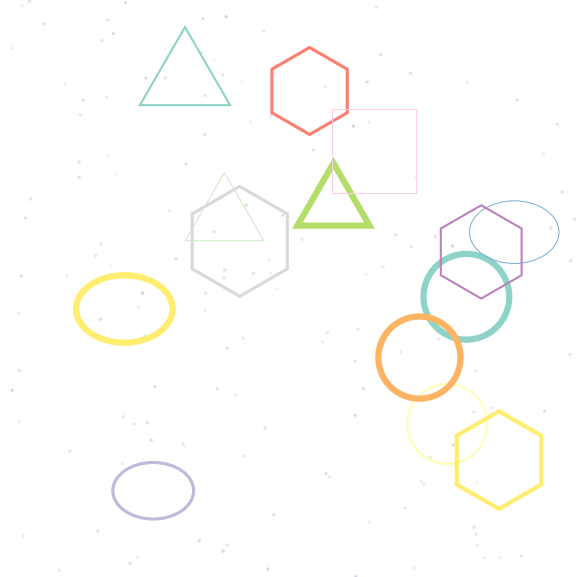[{"shape": "triangle", "thickness": 1, "radius": 0.45, "center": [0.32, 0.862]}, {"shape": "circle", "thickness": 3, "radius": 0.37, "center": [0.808, 0.485]}, {"shape": "circle", "thickness": 1, "radius": 0.35, "center": [0.774, 0.265]}, {"shape": "oval", "thickness": 1.5, "radius": 0.35, "center": [0.265, 0.149]}, {"shape": "hexagon", "thickness": 1.5, "radius": 0.38, "center": [0.536, 0.842]}, {"shape": "oval", "thickness": 0.5, "radius": 0.39, "center": [0.89, 0.597]}, {"shape": "circle", "thickness": 3, "radius": 0.36, "center": [0.726, 0.38]}, {"shape": "triangle", "thickness": 3, "radius": 0.36, "center": [0.577, 0.644]}, {"shape": "square", "thickness": 0.5, "radius": 0.37, "center": [0.648, 0.738]}, {"shape": "hexagon", "thickness": 1.5, "radius": 0.48, "center": [0.415, 0.581]}, {"shape": "hexagon", "thickness": 1, "radius": 0.4, "center": [0.833, 0.563]}, {"shape": "triangle", "thickness": 0.5, "radius": 0.39, "center": [0.389, 0.622]}, {"shape": "oval", "thickness": 3, "radius": 0.42, "center": [0.215, 0.464]}, {"shape": "hexagon", "thickness": 2, "radius": 0.42, "center": [0.864, 0.202]}]